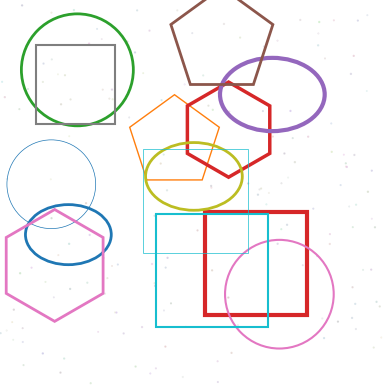[{"shape": "oval", "thickness": 2, "radius": 0.56, "center": [0.178, 0.391]}, {"shape": "circle", "thickness": 0.5, "radius": 0.58, "center": [0.133, 0.521]}, {"shape": "pentagon", "thickness": 1, "radius": 0.61, "center": [0.453, 0.632]}, {"shape": "circle", "thickness": 2, "radius": 0.73, "center": [0.201, 0.819]}, {"shape": "hexagon", "thickness": 2.5, "radius": 0.62, "center": [0.594, 0.663]}, {"shape": "square", "thickness": 3, "radius": 0.67, "center": [0.666, 0.315]}, {"shape": "oval", "thickness": 3, "radius": 0.68, "center": [0.707, 0.755]}, {"shape": "pentagon", "thickness": 2, "radius": 0.7, "center": [0.576, 0.893]}, {"shape": "hexagon", "thickness": 2, "radius": 0.73, "center": [0.142, 0.311]}, {"shape": "circle", "thickness": 1.5, "radius": 0.71, "center": [0.726, 0.236]}, {"shape": "square", "thickness": 1.5, "radius": 0.51, "center": [0.197, 0.78]}, {"shape": "oval", "thickness": 2, "radius": 0.63, "center": [0.504, 0.542]}, {"shape": "square", "thickness": 0.5, "radius": 0.68, "center": [0.508, 0.478]}, {"shape": "square", "thickness": 1.5, "radius": 0.73, "center": [0.551, 0.297]}]